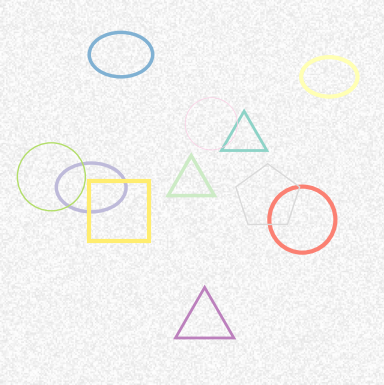[{"shape": "triangle", "thickness": 2, "radius": 0.34, "center": [0.634, 0.643]}, {"shape": "oval", "thickness": 3, "radius": 0.37, "center": [0.855, 0.8]}, {"shape": "oval", "thickness": 2.5, "radius": 0.45, "center": [0.237, 0.513]}, {"shape": "circle", "thickness": 3, "radius": 0.43, "center": [0.785, 0.43]}, {"shape": "oval", "thickness": 2.5, "radius": 0.41, "center": [0.314, 0.858]}, {"shape": "circle", "thickness": 1, "radius": 0.44, "center": [0.133, 0.541]}, {"shape": "circle", "thickness": 0.5, "radius": 0.34, "center": [0.549, 0.678]}, {"shape": "pentagon", "thickness": 1, "radius": 0.44, "center": [0.695, 0.488]}, {"shape": "triangle", "thickness": 2, "radius": 0.44, "center": [0.532, 0.166]}, {"shape": "triangle", "thickness": 2.5, "radius": 0.35, "center": [0.497, 0.527]}, {"shape": "square", "thickness": 3, "radius": 0.39, "center": [0.31, 0.451]}]